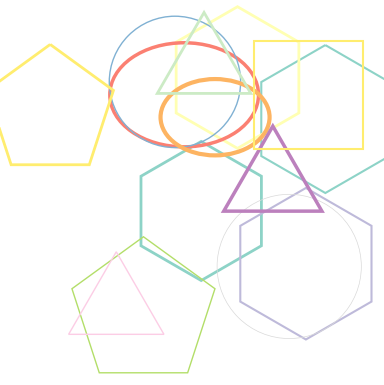[{"shape": "hexagon", "thickness": 1.5, "radius": 0.96, "center": [0.845, 0.691]}, {"shape": "hexagon", "thickness": 2, "radius": 0.9, "center": [0.523, 0.452]}, {"shape": "hexagon", "thickness": 2, "radius": 0.92, "center": [0.617, 0.799]}, {"shape": "hexagon", "thickness": 1.5, "radius": 0.98, "center": [0.795, 0.315]}, {"shape": "oval", "thickness": 2.5, "radius": 0.97, "center": [0.478, 0.754]}, {"shape": "circle", "thickness": 1, "radius": 0.85, "center": [0.454, 0.787]}, {"shape": "oval", "thickness": 3, "radius": 0.71, "center": [0.559, 0.696]}, {"shape": "pentagon", "thickness": 1, "radius": 0.98, "center": [0.373, 0.19]}, {"shape": "triangle", "thickness": 1, "radius": 0.71, "center": [0.302, 0.203]}, {"shape": "circle", "thickness": 0.5, "radius": 0.94, "center": [0.751, 0.308]}, {"shape": "triangle", "thickness": 2.5, "radius": 0.74, "center": [0.709, 0.525]}, {"shape": "triangle", "thickness": 2, "radius": 0.7, "center": [0.53, 0.827]}, {"shape": "square", "thickness": 1.5, "radius": 0.7, "center": [0.801, 0.754]}, {"shape": "pentagon", "thickness": 2, "radius": 0.86, "center": [0.13, 0.712]}]